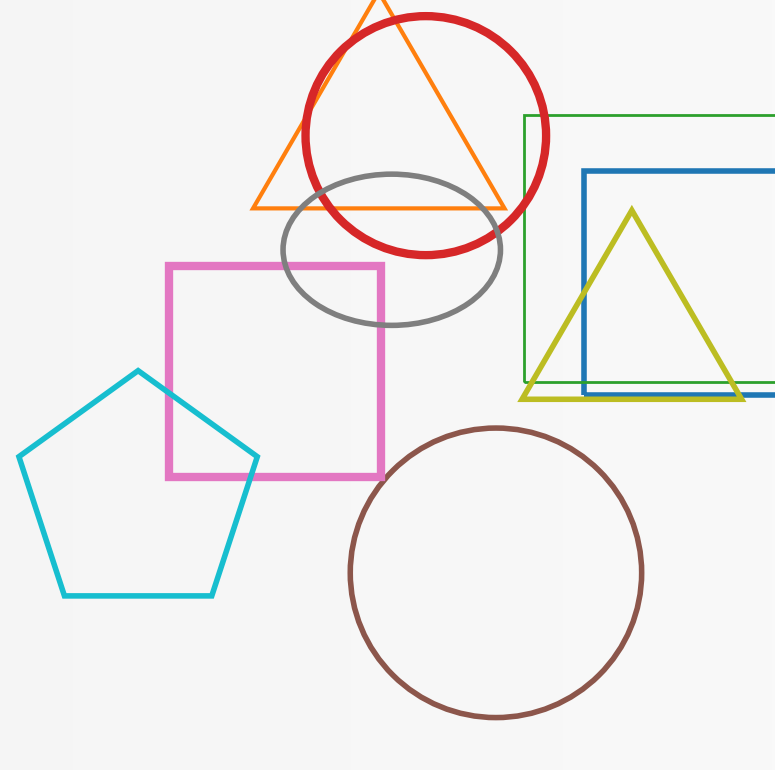[{"shape": "square", "thickness": 2, "radius": 0.73, "center": [0.899, 0.632]}, {"shape": "triangle", "thickness": 1.5, "radius": 0.94, "center": [0.489, 0.823]}, {"shape": "square", "thickness": 1, "radius": 0.87, "center": [0.85, 0.678]}, {"shape": "circle", "thickness": 3, "radius": 0.78, "center": [0.549, 0.824]}, {"shape": "circle", "thickness": 2, "radius": 0.94, "center": [0.64, 0.256]}, {"shape": "square", "thickness": 3, "radius": 0.68, "center": [0.355, 0.518]}, {"shape": "oval", "thickness": 2, "radius": 0.7, "center": [0.505, 0.676]}, {"shape": "triangle", "thickness": 2, "radius": 0.82, "center": [0.815, 0.563]}, {"shape": "pentagon", "thickness": 2, "radius": 0.81, "center": [0.178, 0.357]}]